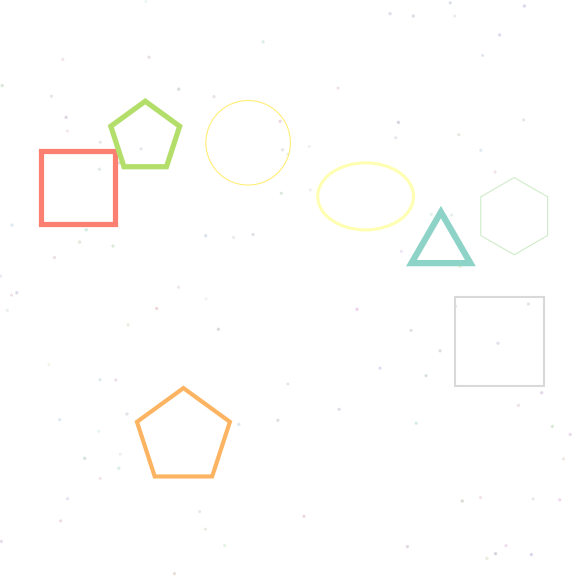[{"shape": "triangle", "thickness": 3, "radius": 0.29, "center": [0.764, 0.573]}, {"shape": "oval", "thickness": 1.5, "radius": 0.41, "center": [0.633, 0.659]}, {"shape": "square", "thickness": 2.5, "radius": 0.32, "center": [0.135, 0.674]}, {"shape": "pentagon", "thickness": 2, "radius": 0.42, "center": [0.318, 0.243]}, {"shape": "pentagon", "thickness": 2.5, "radius": 0.31, "center": [0.251, 0.761]}, {"shape": "square", "thickness": 1, "radius": 0.39, "center": [0.864, 0.408]}, {"shape": "hexagon", "thickness": 0.5, "radius": 0.33, "center": [0.89, 0.625]}, {"shape": "circle", "thickness": 0.5, "radius": 0.37, "center": [0.43, 0.752]}]